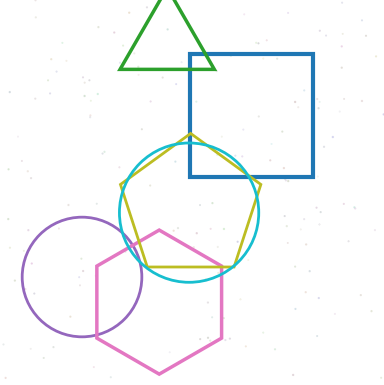[{"shape": "square", "thickness": 3, "radius": 0.8, "center": [0.654, 0.7]}, {"shape": "triangle", "thickness": 2.5, "radius": 0.71, "center": [0.434, 0.891]}, {"shape": "circle", "thickness": 2, "radius": 0.78, "center": [0.213, 0.281]}, {"shape": "hexagon", "thickness": 2.5, "radius": 0.94, "center": [0.414, 0.215]}, {"shape": "pentagon", "thickness": 2, "radius": 0.96, "center": [0.495, 0.462]}, {"shape": "circle", "thickness": 2, "radius": 0.9, "center": [0.491, 0.448]}]